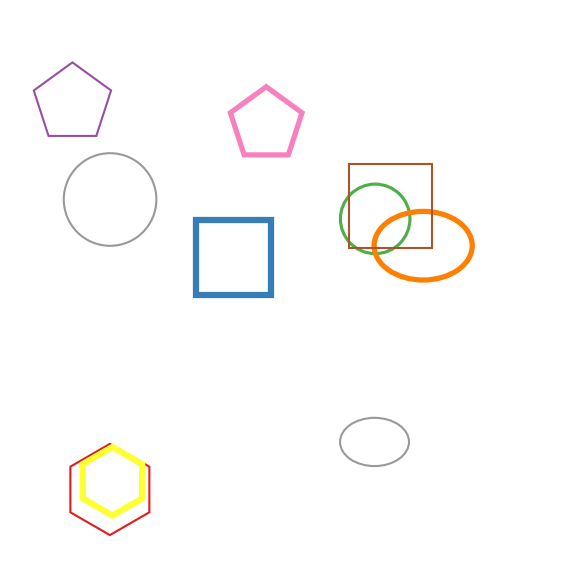[{"shape": "hexagon", "thickness": 1, "radius": 0.39, "center": [0.19, 0.152]}, {"shape": "square", "thickness": 3, "radius": 0.32, "center": [0.405, 0.554]}, {"shape": "circle", "thickness": 1.5, "radius": 0.3, "center": [0.65, 0.62]}, {"shape": "pentagon", "thickness": 1, "radius": 0.35, "center": [0.125, 0.821]}, {"shape": "oval", "thickness": 2.5, "radius": 0.42, "center": [0.733, 0.574]}, {"shape": "hexagon", "thickness": 3, "radius": 0.3, "center": [0.195, 0.166]}, {"shape": "square", "thickness": 1, "radius": 0.36, "center": [0.676, 0.642]}, {"shape": "pentagon", "thickness": 2.5, "radius": 0.33, "center": [0.461, 0.784]}, {"shape": "oval", "thickness": 1, "radius": 0.3, "center": [0.649, 0.234]}, {"shape": "circle", "thickness": 1, "radius": 0.4, "center": [0.191, 0.654]}]